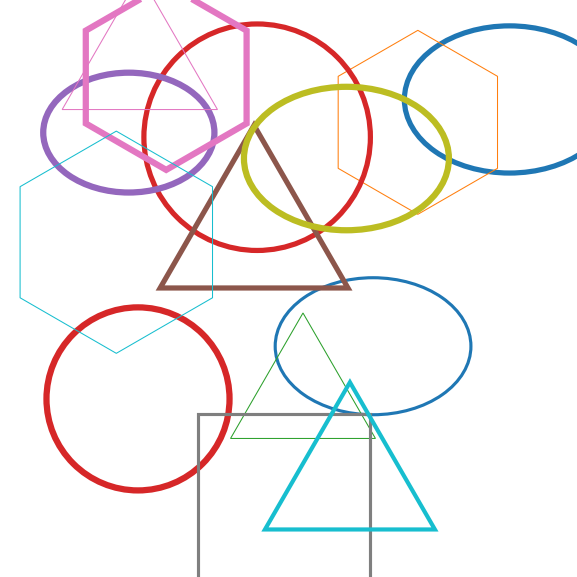[{"shape": "oval", "thickness": 1.5, "radius": 0.85, "center": [0.646, 0.4]}, {"shape": "oval", "thickness": 2.5, "radius": 0.91, "center": [0.882, 0.827]}, {"shape": "hexagon", "thickness": 0.5, "radius": 0.8, "center": [0.724, 0.787]}, {"shape": "triangle", "thickness": 0.5, "radius": 0.72, "center": [0.525, 0.312]}, {"shape": "circle", "thickness": 3, "radius": 0.79, "center": [0.239, 0.308]}, {"shape": "circle", "thickness": 2.5, "radius": 0.98, "center": [0.445, 0.762]}, {"shape": "oval", "thickness": 3, "radius": 0.74, "center": [0.223, 0.77]}, {"shape": "triangle", "thickness": 2.5, "radius": 0.94, "center": [0.44, 0.594]}, {"shape": "triangle", "thickness": 0.5, "radius": 0.78, "center": [0.242, 0.887]}, {"shape": "hexagon", "thickness": 3, "radius": 0.8, "center": [0.288, 0.866]}, {"shape": "square", "thickness": 1.5, "radius": 0.74, "center": [0.491, 0.134]}, {"shape": "oval", "thickness": 3, "radius": 0.89, "center": [0.6, 0.725]}, {"shape": "triangle", "thickness": 2, "radius": 0.85, "center": [0.606, 0.167]}, {"shape": "hexagon", "thickness": 0.5, "radius": 0.96, "center": [0.201, 0.58]}]